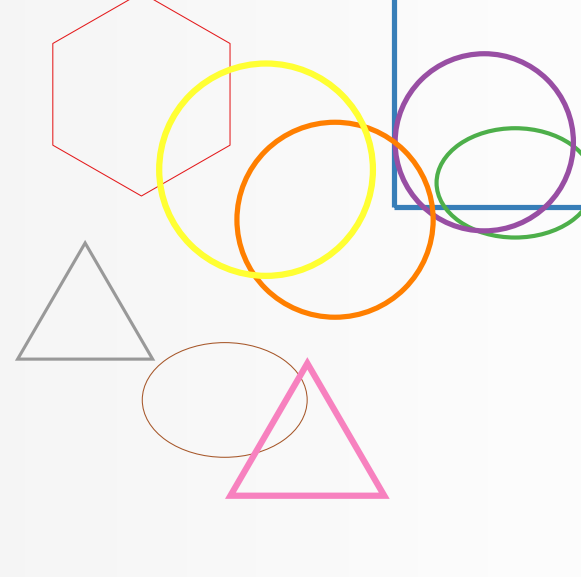[{"shape": "hexagon", "thickness": 0.5, "radius": 0.88, "center": [0.243, 0.836]}, {"shape": "square", "thickness": 2.5, "radius": 0.96, "center": [0.869, 0.833]}, {"shape": "oval", "thickness": 2, "radius": 0.68, "center": [0.886, 0.682]}, {"shape": "circle", "thickness": 2.5, "radius": 0.77, "center": [0.833, 0.753]}, {"shape": "circle", "thickness": 2.5, "radius": 0.84, "center": [0.576, 0.619]}, {"shape": "circle", "thickness": 3, "radius": 0.92, "center": [0.458, 0.705]}, {"shape": "oval", "thickness": 0.5, "radius": 0.71, "center": [0.387, 0.307]}, {"shape": "triangle", "thickness": 3, "radius": 0.76, "center": [0.529, 0.217]}, {"shape": "triangle", "thickness": 1.5, "radius": 0.67, "center": [0.146, 0.444]}]